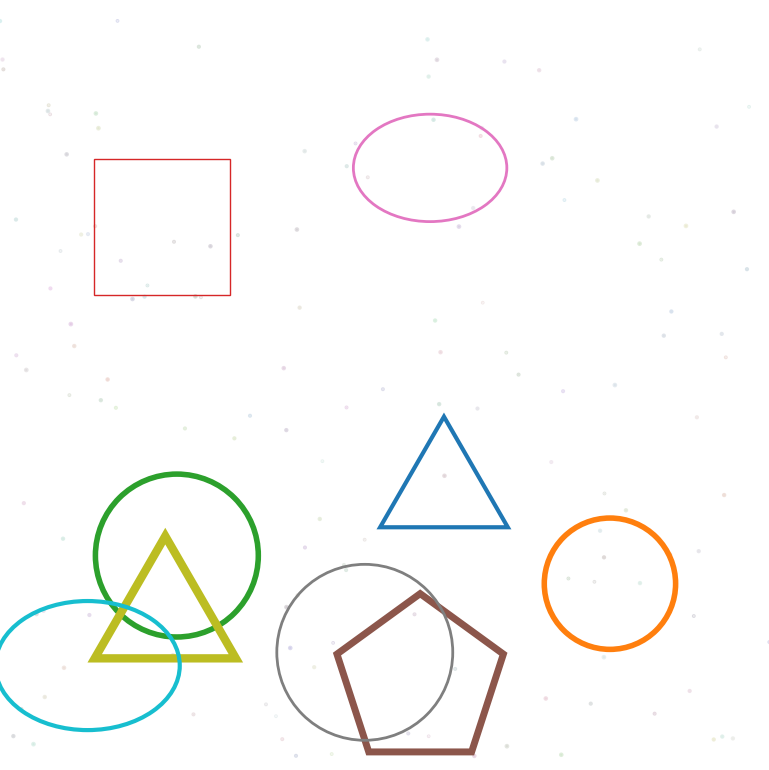[{"shape": "triangle", "thickness": 1.5, "radius": 0.48, "center": [0.577, 0.363]}, {"shape": "circle", "thickness": 2, "radius": 0.43, "center": [0.792, 0.242]}, {"shape": "circle", "thickness": 2, "radius": 0.53, "center": [0.23, 0.279]}, {"shape": "square", "thickness": 0.5, "radius": 0.44, "center": [0.211, 0.706]}, {"shape": "pentagon", "thickness": 2.5, "radius": 0.57, "center": [0.546, 0.115]}, {"shape": "oval", "thickness": 1, "radius": 0.5, "center": [0.559, 0.782]}, {"shape": "circle", "thickness": 1, "radius": 0.57, "center": [0.474, 0.153]}, {"shape": "triangle", "thickness": 3, "radius": 0.53, "center": [0.215, 0.198]}, {"shape": "oval", "thickness": 1.5, "radius": 0.6, "center": [0.114, 0.136]}]